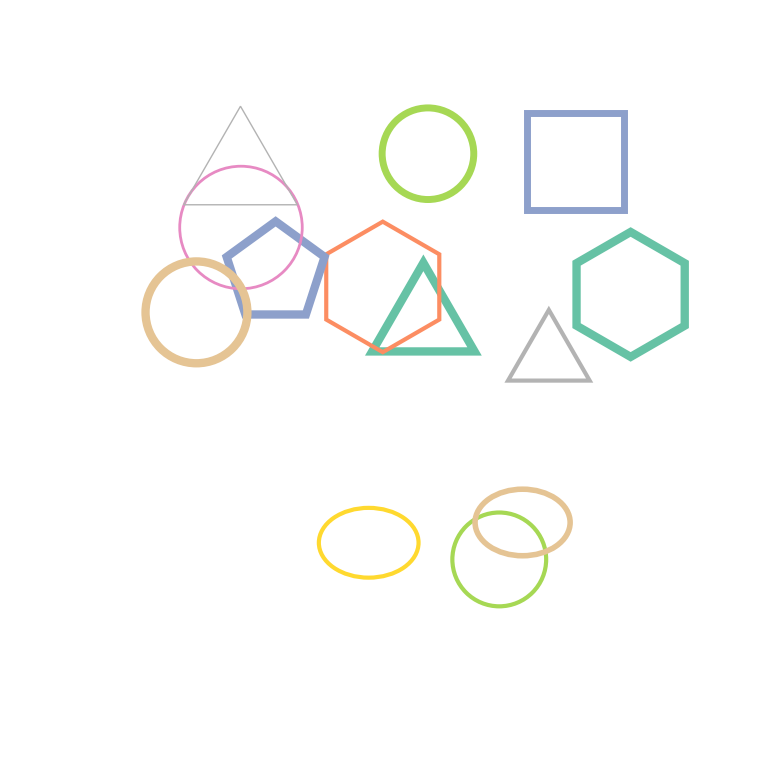[{"shape": "triangle", "thickness": 3, "radius": 0.38, "center": [0.55, 0.582]}, {"shape": "hexagon", "thickness": 3, "radius": 0.41, "center": [0.819, 0.618]}, {"shape": "hexagon", "thickness": 1.5, "radius": 0.42, "center": [0.497, 0.627]}, {"shape": "square", "thickness": 2.5, "radius": 0.32, "center": [0.747, 0.79]}, {"shape": "pentagon", "thickness": 3, "radius": 0.33, "center": [0.358, 0.646]}, {"shape": "circle", "thickness": 1, "radius": 0.4, "center": [0.313, 0.705]}, {"shape": "circle", "thickness": 1.5, "radius": 0.3, "center": [0.648, 0.273]}, {"shape": "circle", "thickness": 2.5, "radius": 0.3, "center": [0.556, 0.8]}, {"shape": "oval", "thickness": 1.5, "radius": 0.32, "center": [0.479, 0.295]}, {"shape": "circle", "thickness": 3, "radius": 0.33, "center": [0.255, 0.594]}, {"shape": "oval", "thickness": 2, "radius": 0.31, "center": [0.679, 0.321]}, {"shape": "triangle", "thickness": 0.5, "radius": 0.43, "center": [0.312, 0.777]}, {"shape": "triangle", "thickness": 1.5, "radius": 0.31, "center": [0.713, 0.536]}]